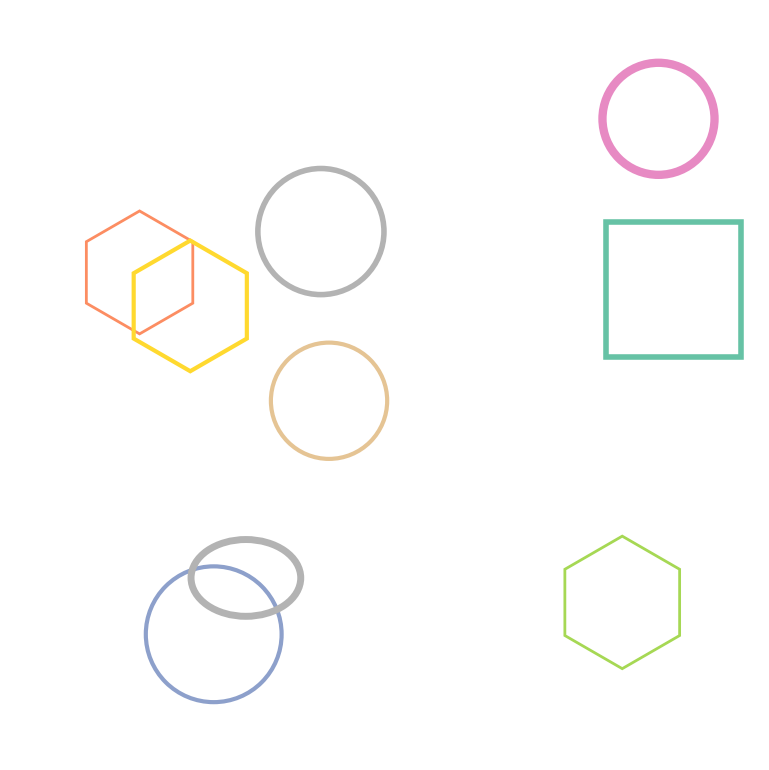[{"shape": "square", "thickness": 2, "radius": 0.44, "center": [0.875, 0.624]}, {"shape": "hexagon", "thickness": 1, "radius": 0.4, "center": [0.181, 0.646]}, {"shape": "circle", "thickness": 1.5, "radius": 0.44, "center": [0.278, 0.176]}, {"shape": "circle", "thickness": 3, "radius": 0.36, "center": [0.855, 0.846]}, {"shape": "hexagon", "thickness": 1, "radius": 0.43, "center": [0.808, 0.218]}, {"shape": "hexagon", "thickness": 1.5, "radius": 0.42, "center": [0.247, 0.603]}, {"shape": "circle", "thickness": 1.5, "radius": 0.38, "center": [0.427, 0.48]}, {"shape": "oval", "thickness": 2.5, "radius": 0.36, "center": [0.319, 0.249]}, {"shape": "circle", "thickness": 2, "radius": 0.41, "center": [0.417, 0.699]}]